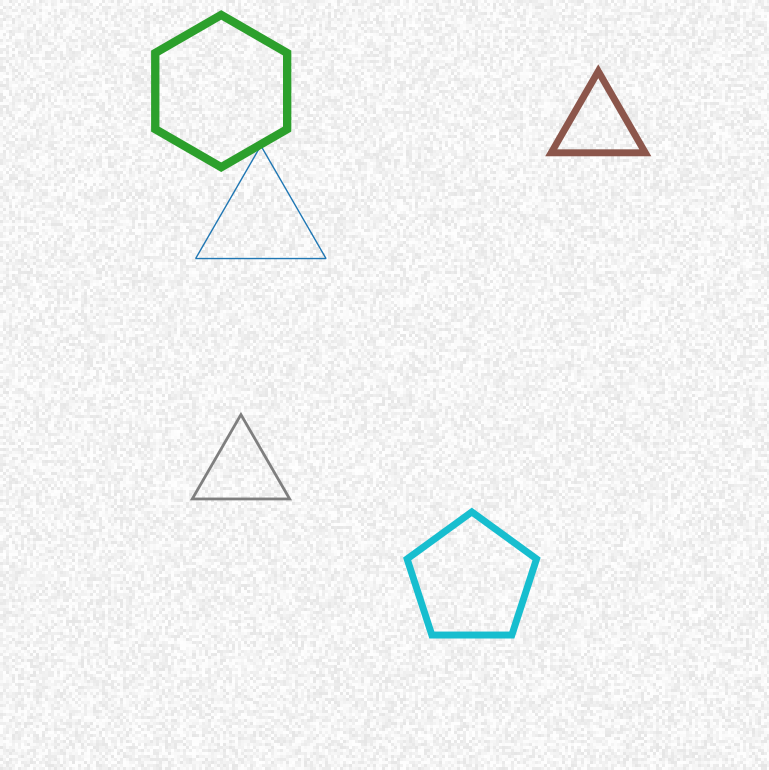[{"shape": "triangle", "thickness": 0.5, "radius": 0.49, "center": [0.339, 0.713]}, {"shape": "hexagon", "thickness": 3, "radius": 0.49, "center": [0.287, 0.882]}, {"shape": "triangle", "thickness": 2.5, "radius": 0.35, "center": [0.777, 0.837]}, {"shape": "triangle", "thickness": 1, "radius": 0.37, "center": [0.313, 0.389]}, {"shape": "pentagon", "thickness": 2.5, "radius": 0.44, "center": [0.613, 0.247]}]